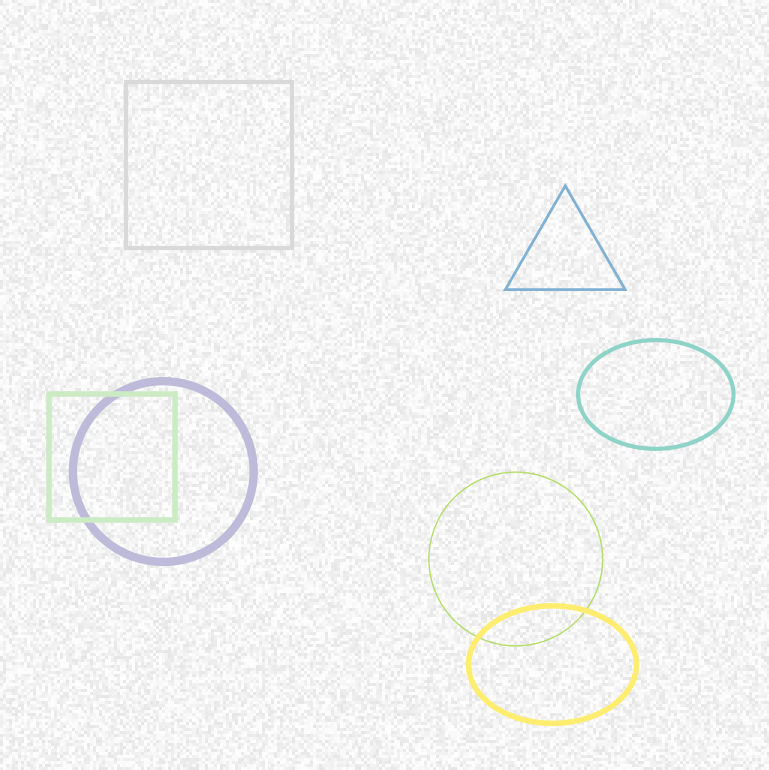[{"shape": "oval", "thickness": 1.5, "radius": 0.5, "center": [0.852, 0.488]}, {"shape": "circle", "thickness": 3, "radius": 0.59, "center": [0.212, 0.388]}, {"shape": "triangle", "thickness": 1, "radius": 0.45, "center": [0.734, 0.669]}, {"shape": "circle", "thickness": 0.5, "radius": 0.56, "center": [0.67, 0.274]}, {"shape": "square", "thickness": 1.5, "radius": 0.54, "center": [0.271, 0.786]}, {"shape": "square", "thickness": 2, "radius": 0.41, "center": [0.145, 0.407]}, {"shape": "oval", "thickness": 2, "radius": 0.55, "center": [0.718, 0.137]}]